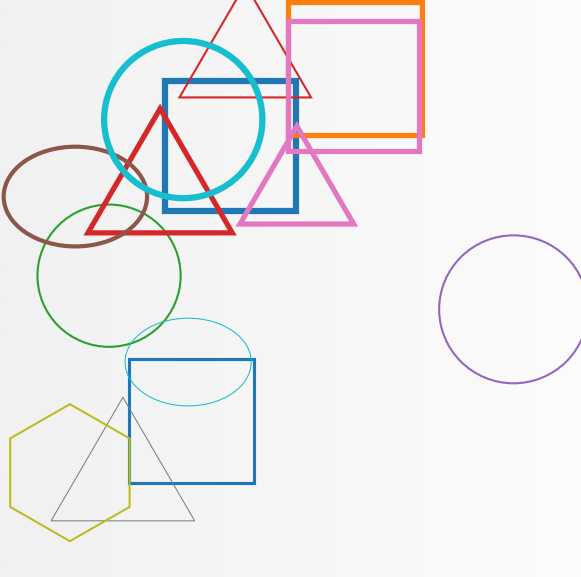[{"shape": "square", "thickness": 1.5, "radius": 0.54, "center": [0.33, 0.269]}, {"shape": "square", "thickness": 3, "radius": 0.56, "center": [0.396, 0.746]}, {"shape": "square", "thickness": 2.5, "radius": 0.58, "center": [0.611, 0.88]}, {"shape": "circle", "thickness": 1, "radius": 0.62, "center": [0.188, 0.522]}, {"shape": "triangle", "thickness": 1, "radius": 0.65, "center": [0.422, 0.896]}, {"shape": "triangle", "thickness": 2.5, "radius": 0.72, "center": [0.275, 0.668]}, {"shape": "circle", "thickness": 1, "radius": 0.64, "center": [0.884, 0.463]}, {"shape": "oval", "thickness": 2, "radius": 0.62, "center": [0.13, 0.659]}, {"shape": "triangle", "thickness": 2.5, "radius": 0.56, "center": [0.511, 0.668]}, {"shape": "square", "thickness": 2.5, "radius": 0.56, "center": [0.609, 0.851]}, {"shape": "triangle", "thickness": 0.5, "radius": 0.71, "center": [0.211, 0.169]}, {"shape": "hexagon", "thickness": 1, "radius": 0.59, "center": [0.12, 0.181]}, {"shape": "oval", "thickness": 0.5, "radius": 0.54, "center": [0.324, 0.372]}, {"shape": "circle", "thickness": 3, "radius": 0.68, "center": [0.315, 0.792]}]